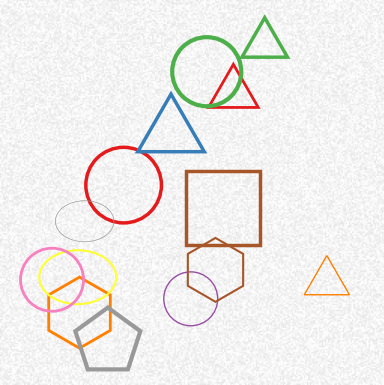[{"shape": "circle", "thickness": 2.5, "radius": 0.49, "center": [0.321, 0.519]}, {"shape": "triangle", "thickness": 2, "radius": 0.37, "center": [0.606, 0.758]}, {"shape": "triangle", "thickness": 2.5, "radius": 0.5, "center": [0.444, 0.656]}, {"shape": "circle", "thickness": 3, "radius": 0.45, "center": [0.537, 0.814]}, {"shape": "triangle", "thickness": 2.5, "radius": 0.34, "center": [0.688, 0.886]}, {"shape": "circle", "thickness": 1, "radius": 0.35, "center": [0.495, 0.224]}, {"shape": "hexagon", "thickness": 2, "radius": 0.46, "center": [0.207, 0.188]}, {"shape": "triangle", "thickness": 1, "radius": 0.34, "center": [0.849, 0.268]}, {"shape": "oval", "thickness": 1.5, "radius": 0.5, "center": [0.202, 0.28]}, {"shape": "square", "thickness": 2.5, "radius": 0.48, "center": [0.58, 0.459]}, {"shape": "hexagon", "thickness": 1.5, "radius": 0.41, "center": [0.56, 0.299]}, {"shape": "circle", "thickness": 2, "radius": 0.41, "center": [0.135, 0.273]}, {"shape": "pentagon", "thickness": 3, "radius": 0.44, "center": [0.28, 0.112]}, {"shape": "oval", "thickness": 0.5, "radius": 0.38, "center": [0.22, 0.425]}]